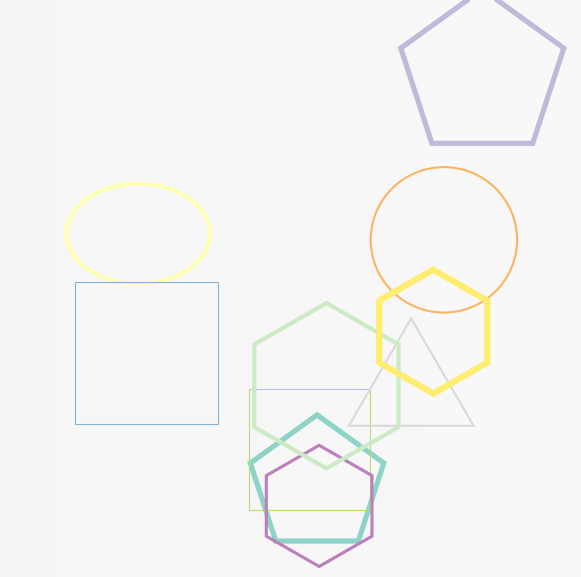[{"shape": "pentagon", "thickness": 2.5, "radius": 0.6, "center": [0.545, 0.16]}, {"shape": "oval", "thickness": 2, "radius": 0.62, "center": [0.238, 0.594]}, {"shape": "pentagon", "thickness": 2.5, "radius": 0.74, "center": [0.83, 0.87]}, {"shape": "square", "thickness": 0.5, "radius": 0.61, "center": [0.252, 0.388]}, {"shape": "circle", "thickness": 1, "radius": 0.63, "center": [0.764, 0.584]}, {"shape": "square", "thickness": 0.5, "radius": 0.52, "center": [0.533, 0.221]}, {"shape": "triangle", "thickness": 1, "radius": 0.62, "center": [0.707, 0.324]}, {"shape": "hexagon", "thickness": 1.5, "radius": 0.52, "center": [0.549, 0.123]}, {"shape": "hexagon", "thickness": 2, "radius": 0.72, "center": [0.562, 0.331]}, {"shape": "hexagon", "thickness": 3, "radius": 0.54, "center": [0.745, 0.425]}]